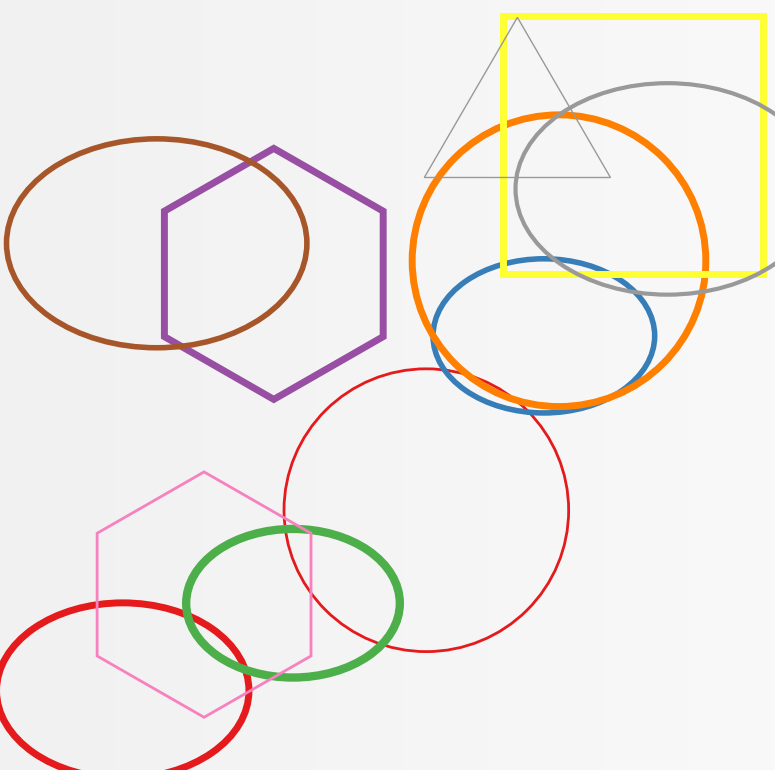[{"shape": "oval", "thickness": 2.5, "radius": 0.81, "center": [0.158, 0.103]}, {"shape": "circle", "thickness": 1, "radius": 0.92, "center": [0.55, 0.337]}, {"shape": "oval", "thickness": 2, "radius": 0.71, "center": [0.702, 0.564]}, {"shape": "oval", "thickness": 3, "radius": 0.69, "center": [0.378, 0.217]}, {"shape": "hexagon", "thickness": 2.5, "radius": 0.81, "center": [0.353, 0.644]}, {"shape": "circle", "thickness": 2.5, "radius": 0.95, "center": [0.721, 0.661]}, {"shape": "square", "thickness": 2.5, "radius": 0.84, "center": [0.816, 0.812]}, {"shape": "oval", "thickness": 2, "radius": 0.97, "center": [0.202, 0.684]}, {"shape": "hexagon", "thickness": 1, "radius": 0.8, "center": [0.263, 0.228]}, {"shape": "triangle", "thickness": 0.5, "radius": 0.69, "center": [0.668, 0.839]}, {"shape": "oval", "thickness": 1.5, "radius": 0.98, "center": [0.861, 0.755]}]